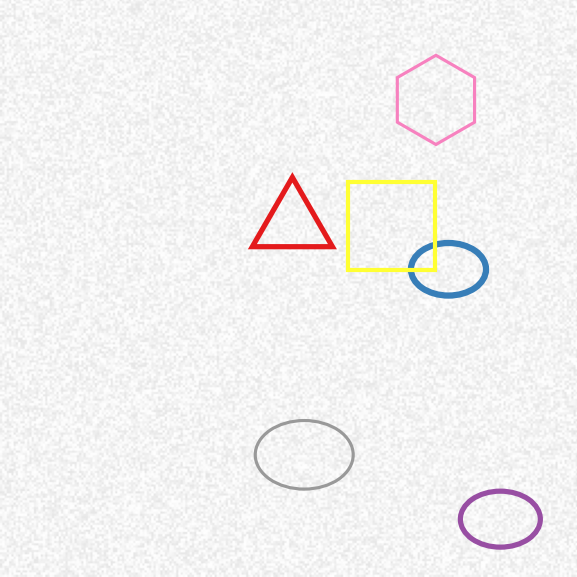[{"shape": "triangle", "thickness": 2.5, "radius": 0.4, "center": [0.506, 0.612]}, {"shape": "oval", "thickness": 3, "radius": 0.33, "center": [0.777, 0.533]}, {"shape": "oval", "thickness": 2.5, "radius": 0.35, "center": [0.866, 0.1]}, {"shape": "square", "thickness": 2, "radius": 0.38, "center": [0.678, 0.608]}, {"shape": "hexagon", "thickness": 1.5, "radius": 0.39, "center": [0.755, 0.826]}, {"shape": "oval", "thickness": 1.5, "radius": 0.42, "center": [0.527, 0.212]}]